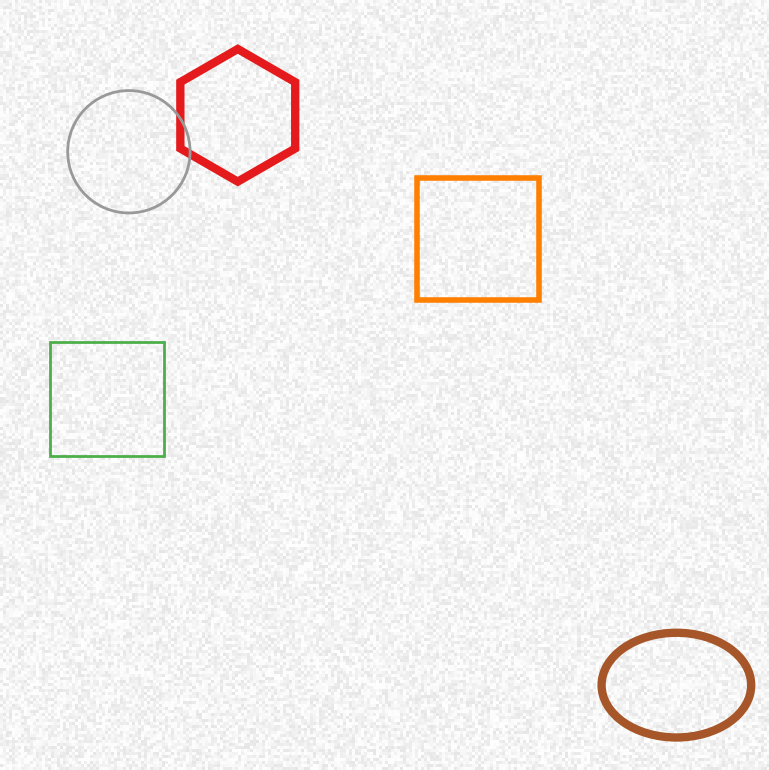[{"shape": "hexagon", "thickness": 3, "radius": 0.43, "center": [0.309, 0.85]}, {"shape": "square", "thickness": 1, "radius": 0.37, "center": [0.139, 0.481]}, {"shape": "square", "thickness": 2, "radius": 0.4, "center": [0.621, 0.689]}, {"shape": "oval", "thickness": 3, "radius": 0.49, "center": [0.878, 0.11]}, {"shape": "circle", "thickness": 1, "radius": 0.4, "center": [0.167, 0.803]}]